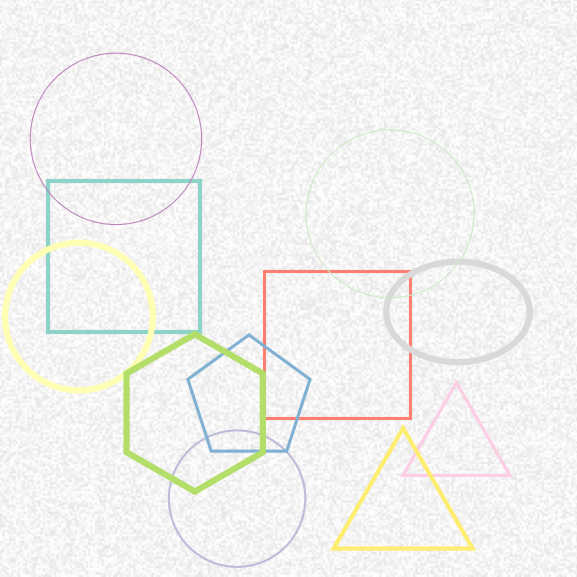[{"shape": "square", "thickness": 2, "radius": 0.66, "center": [0.214, 0.555]}, {"shape": "circle", "thickness": 3, "radius": 0.64, "center": [0.137, 0.451]}, {"shape": "circle", "thickness": 1, "radius": 0.59, "center": [0.411, 0.136]}, {"shape": "square", "thickness": 1.5, "radius": 0.63, "center": [0.584, 0.402]}, {"shape": "pentagon", "thickness": 1.5, "radius": 0.56, "center": [0.431, 0.308]}, {"shape": "hexagon", "thickness": 3, "radius": 0.68, "center": [0.337, 0.284]}, {"shape": "triangle", "thickness": 1.5, "radius": 0.54, "center": [0.79, 0.23]}, {"shape": "oval", "thickness": 3, "radius": 0.62, "center": [0.793, 0.459]}, {"shape": "circle", "thickness": 0.5, "radius": 0.74, "center": [0.201, 0.759]}, {"shape": "circle", "thickness": 0.5, "radius": 0.73, "center": [0.676, 0.629]}, {"shape": "triangle", "thickness": 2, "radius": 0.7, "center": [0.698, 0.119]}]